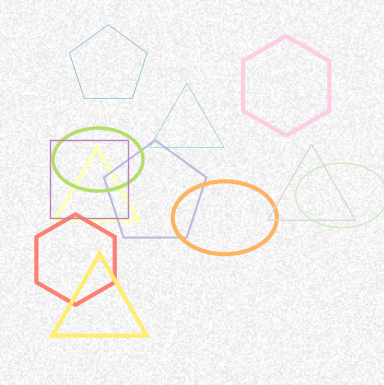[{"shape": "triangle", "thickness": 0.5, "radius": 0.56, "center": [0.485, 0.672]}, {"shape": "triangle", "thickness": 2.5, "radius": 0.63, "center": [0.252, 0.491]}, {"shape": "pentagon", "thickness": 1.5, "radius": 0.7, "center": [0.403, 0.496]}, {"shape": "hexagon", "thickness": 3, "radius": 0.59, "center": [0.196, 0.326]}, {"shape": "pentagon", "thickness": 0.5, "radius": 0.53, "center": [0.281, 0.83]}, {"shape": "oval", "thickness": 3, "radius": 0.68, "center": [0.584, 0.434]}, {"shape": "oval", "thickness": 2.5, "radius": 0.58, "center": [0.255, 0.586]}, {"shape": "hexagon", "thickness": 3, "radius": 0.65, "center": [0.743, 0.777]}, {"shape": "triangle", "thickness": 1, "radius": 0.66, "center": [0.81, 0.494]}, {"shape": "square", "thickness": 1, "radius": 0.51, "center": [0.23, 0.535]}, {"shape": "oval", "thickness": 1, "radius": 0.6, "center": [0.888, 0.493]}, {"shape": "triangle", "thickness": 3, "radius": 0.71, "center": [0.259, 0.199]}]